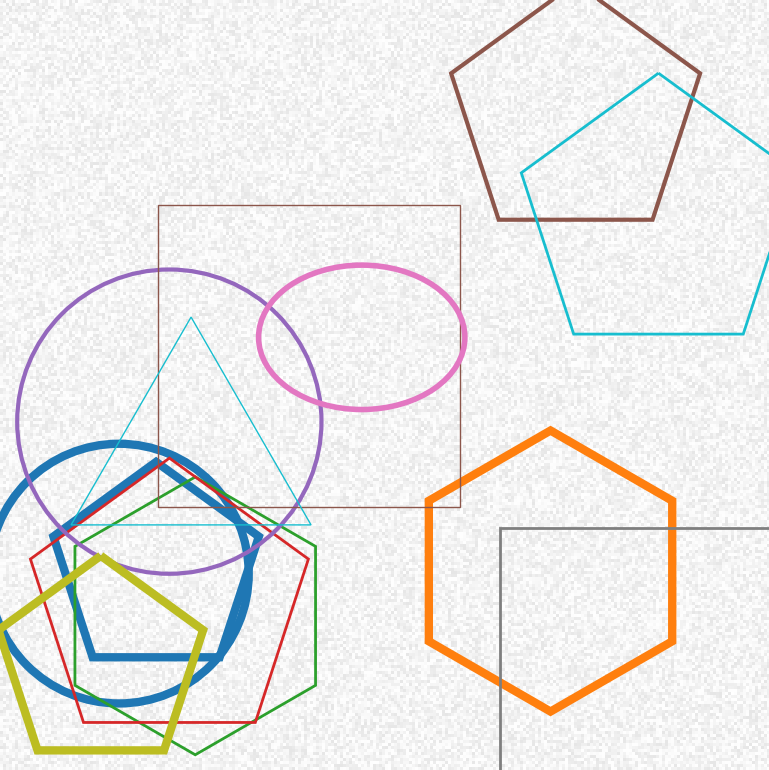[{"shape": "pentagon", "thickness": 3, "radius": 0.7, "center": [0.203, 0.26]}, {"shape": "circle", "thickness": 3, "radius": 0.84, "center": [0.154, 0.255]}, {"shape": "hexagon", "thickness": 3, "radius": 0.91, "center": [0.715, 0.258]}, {"shape": "hexagon", "thickness": 1, "radius": 0.9, "center": [0.254, 0.2]}, {"shape": "pentagon", "thickness": 1, "radius": 0.95, "center": [0.22, 0.215]}, {"shape": "circle", "thickness": 1.5, "radius": 0.99, "center": [0.22, 0.452]}, {"shape": "pentagon", "thickness": 1.5, "radius": 0.85, "center": [0.748, 0.852]}, {"shape": "square", "thickness": 0.5, "radius": 0.98, "center": [0.401, 0.538]}, {"shape": "oval", "thickness": 2, "radius": 0.67, "center": [0.47, 0.562]}, {"shape": "square", "thickness": 1, "radius": 0.98, "center": [0.846, 0.118]}, {"shape": "pentagon", "thickness": 3, "radius": 0.7, "center": [0.131, 0.139]}, {"shape": "pentagon", "thickness": 1, "radius": 0.94, "center": [0.855, 0.718]}, {"shape": "triangle", "thickness": 0.5, "radius": 0.9, "center": [0.248, 0.408]}]